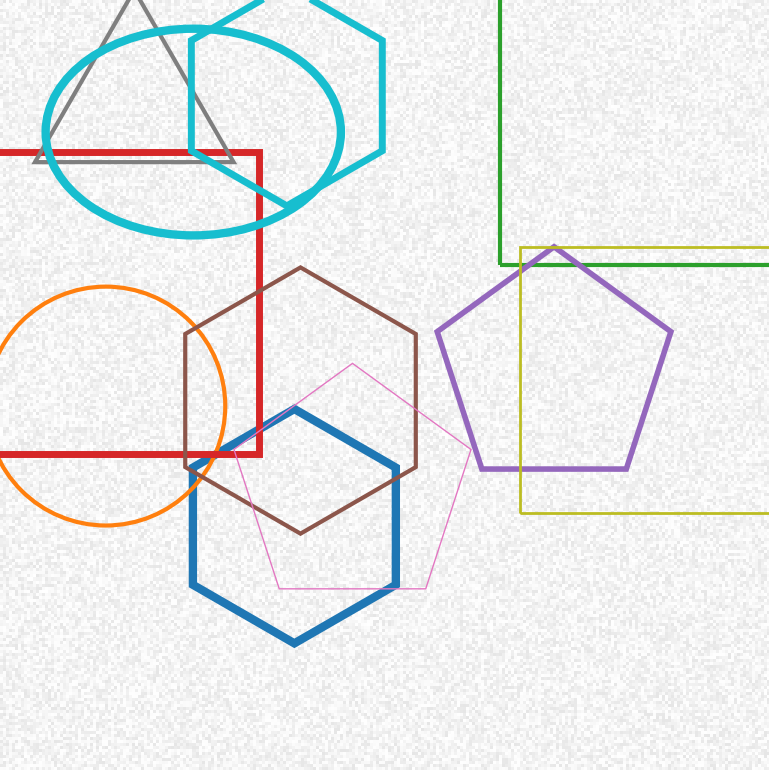[{"shape": "hexagon", "thickness": 3, "radius": 0.76, "center": [0.382, 0.317]}, {"shape": "circle", "thickness": 1.5, "radius": 0.78, "center": [0.137, 0.473]}, {"shape": "square", "thickness": 1.5, "radius": 0.96, "center": [0.841, 0.848]}, {"shape": "square", "thickness": 2.5, "radius": 0.98, "center": [0.139, 0.606]}, {"shape": "pentagon", "thickness": 2, "radius": 0.8, "center": [0.72, 0.52]}, {"shape": "hexagon", "thickness": 1.5, "radius": 0.86, "center": [0.39, 0.48]}, {"shape": "pentagon", "thickness": 0.5, "radius": 0.81, "center": [0.458, 0.366]}, {"shape": "triangle", "thickness": 1.5, "radius": 0.74, "center": [0.174, 0.864]}, {"shape": "square", "thickness": 1, "radius": 0.87, "center": [0.849, 0.506]}, {"shape": "oval", "thickness": 3, "radius": 0.96, "center": [0.251, 0.828]}, {"shape": "hexagon", "thickness": 2.5, "radius": 0.72, "center": [0.372, 0.876]}]